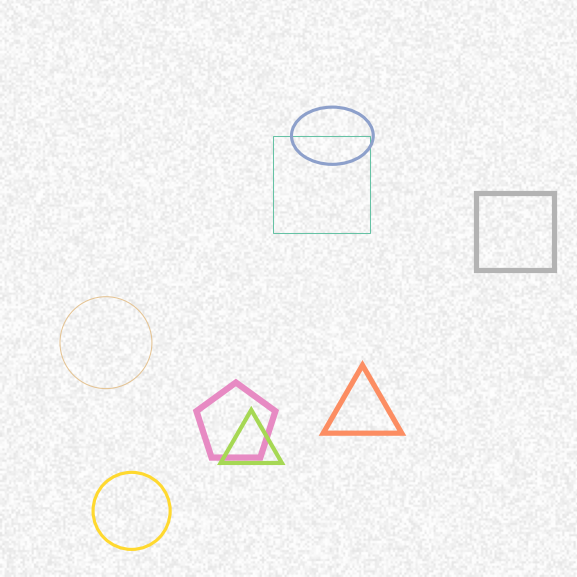[{"shape": "square", "thickness": 0.5, "radius": 0.42, "center": [0.557, 0.679]}, {"shape": "triangle", "thickness": 2.5, "radius": 0.39, "center": [0.628, 0.288]}, {"shape": "oval", "thickness": 1.5, "radius": 0.35, "center": [0.576, 0.764]}, {"shape": "pentagon", "thickness": 3, "radius": 0.36, "center": [0.409, 0.265]}, {"shape": "triangle", "thickness": 2, "radius": 0.31, "center": [0.435, 0.228]}, {"shape": "circle", "thickness": 1.5, "radius": 0.33, "center": [0.228, 0.114]}, {"shape": "circle", "thickness": 0.5, "radius": 0.4, "center": [0.183, 0.406]}, {"shape": "square", "thickness": 2.5, "radius": 0.33, "center": [0.892, 0.598]}]